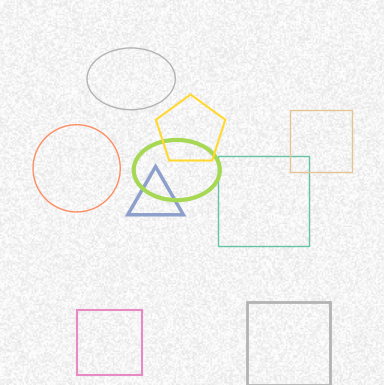[{"shape": "square", "thickness": 1, "radius": 0.59, "center": [0.684, 0.478]}, {"shape": "circle", "thickness": 1, "radius": 0.57, "center": [0.199, 0.563]}, {"shape": "triangle", "thickness": 2.5, "radius": 0.42, "center": [0.404, 0.484]}, {"shape": "square", "thickness": 1.5, "radius": 0.42, "center": [0.284, 0.11]}, {"shape": "oval", "thickness": 3, "radius": 0.56, "center": [0.459, 0.558]}, {"shape": "pentagon", "thickness": 1.5, "radius": 0.47, "center": [0.495, 0.66]}, {"shape": "square", "thickness": 1, "radius": 0.4, "center": [0.833, 0.634]}, {"shape": "oval", "thickness": 1, "radius": 0.57, "center": [0.341, 0.795]}, {"shape": "square", "thickness": 2, "radius": 0.54, "center": [0.749, 0.107]}]